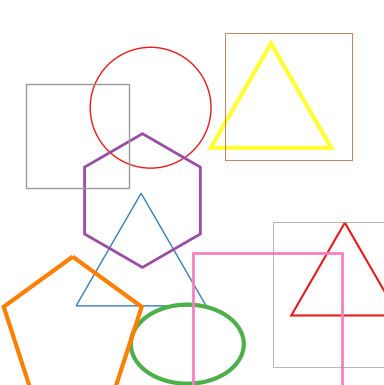[{"shape": "triangle", "thickness": 1.5, "radius": 0.8, "center": [0.896, 0.261]}, {"shape": "circle", "thickness": 1, "radius": 0.78, "center": [0.391, 0.72]}, {"shape": "triangle", "thickness": 1, "radius": 0.97, "center": [0.367, 0.303]}, {"shape": "oval", "thickness": 3, "radius": 0.73, "center": [0.487, 0.106]}, {"shape": "hexagon", "thickness": 2, "radius": 0.87, "center": [0.37, 0.479]}, {"shape": "pentagon", "thickness": 3, "radius": 0.94, "center": [0.189, 0.145]}, {"shape": "triangle", "thickness": 3, "radius": 0.9, "center": [0.704, 0.706]}, {"shape": "square", "thickness": 0.5, "radius": 0.82, "center": [0.75, 0.748]}, {"shape": "square", "thickness": 2, "radius": 0.97, "center": [0.696, 0.148]}, {"shape": "square", "thickness": 0.5, "radius": 0.94, "center": [0.897, 0.236]}, {"shape": "square", "thickness": 1, "radius": 0.67, "center": [0.202, 0.647]}]